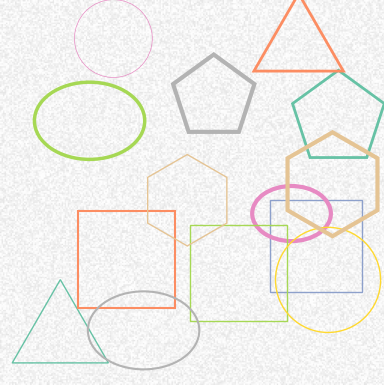[{"shape": "pentagon", "thickness": 2, "radius": 0.63, "center": [0.879, 0.692]}, {"shape": "triangle", "thickness": 1, "radius": 0.72, "center": [0.157, 0.129]}, {"shape": "square", "thickness": 1.5, "radius": 0.63, "center": [0.329, 0.326]}, {"shape": "triangle", "thickness": 2, "radius": 0.67, "center": [0.776, 0.882]}, {"shape": "square", "thickness": 1, "radius": 0.6, "center": [0.822, 0.361]}, {"shape": "oval", "thickness": 3, "radius": 0.51, "center": [0.757, 0.445]}, {"shape": "circle", "thickness": 0.5, "radius": 0.51, "center": [0.295, 0.9]}, {"shape": "square", "thickness": 1, "radius": 0.63, "center": [0.619, 0.291]}, {"shape": "oval", "thickness": 2.5, "radius": 0.72, "center": [0.233, 0.686]}, {"shape": "circle", "thickness": 1, "radius": 0.68, "center": [0.852, 0.273]}, {"shape": "hexagon", "thickness": 1, "radius": 0.59, "center": [0.486, 0.48]}, {"shape": "hexagon", "thickness": 3, "radius": 0.67, "center": [0.864, 0.521]}, {"shape": "pentagon", "thickness": 3, "radius": 0.56, "center": [0.555, 0.747]}, {"shape": "oval", "thickness": 1.5, "radius": 0.72, "center": [0.373, 0.142]}]